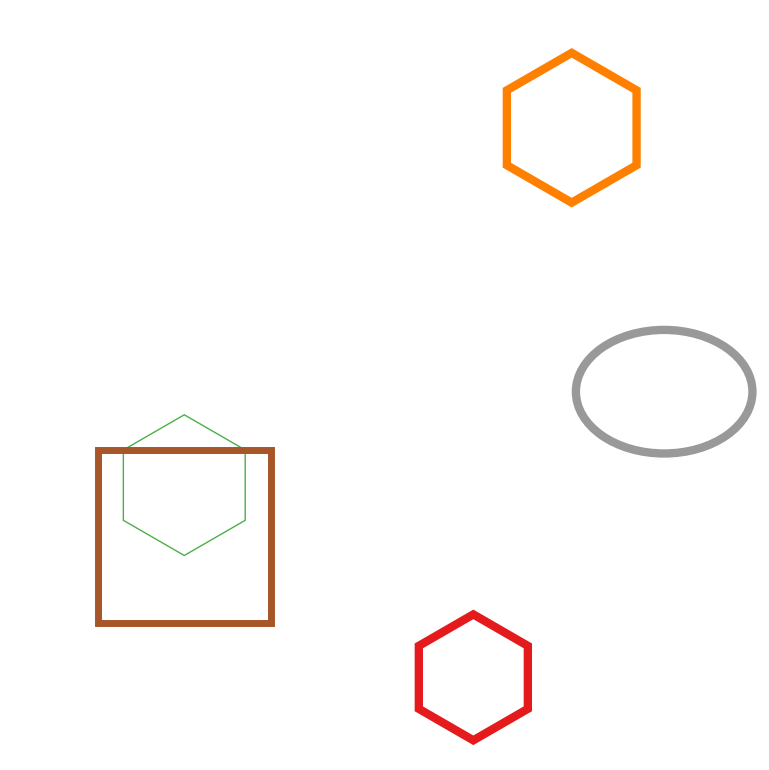[{"shape": "hexagon", "thickness": 3, "radius": 0.41, "center": [0.615, 0.12]}, {"shape": "hexagon", "thickness": 0.5, "radius": 0.46, "center": [0.239, 0.37]}, {"shape": "hexagon", "thickness": 3, "radius": 0.49, "center": [0.742, 0.834]}, {"shape": "square", "thickness": 2.5, "radius": 0.56, "center": [0.239, 0.303]}, {"shape": "oval", "thickness": 3, "radius": 0.57, "center": [0.863, 0.491]}]